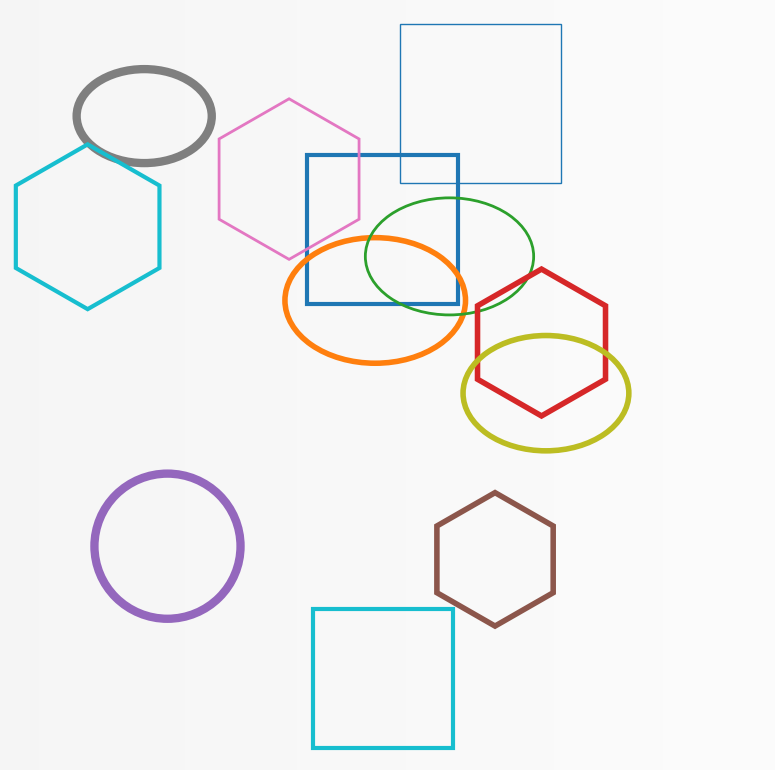[{"shape": "square", "thickness": 1.5, "radius": 0.49, "center": [0.494, 0.702]}, {"shape": "square", "thickness": 0.5, "radius": 0.52, "center": [0.62, 0.866]}, {"shape": "oval", "thickness": 2, "radius": 0.58, "center": [0.484, 0.61]}, {"shape": "oval", "thickness": 1, "radius": 0.54, "center": [0.58, 0.667]}, {"shape": "hexagon", "thickness": 2, "radius": 0.48, "center": [0.699, 0.555]}, {"shape": "circle", "thickness": 3, "radius": 0.47, "center": [0.216, 0.291]}, {"shape": "hexagon", "thickness": 2, "radius": 0.43, "center": [0.639, 0.274]}, {"shape": "hexagon", "thickness": 1, "radius": 0.52, "center": [0.373, 0.767]}, {"shape": "oval", "thickness": 3, "radius": 0.44, "center": [0.186, 0.849]}, {"shape": "oval", "thickness": 2, "radius": 0.53, "center": [0.704, 0.489]}, {"shape": "hexagon", "thickness": 1.5, "radius": 0.54, "center": [0.113, 0.706]}, {"shape": "square", "thickness": 1.5, "radius": 0.45, "center": [0.495, 0.119]}]